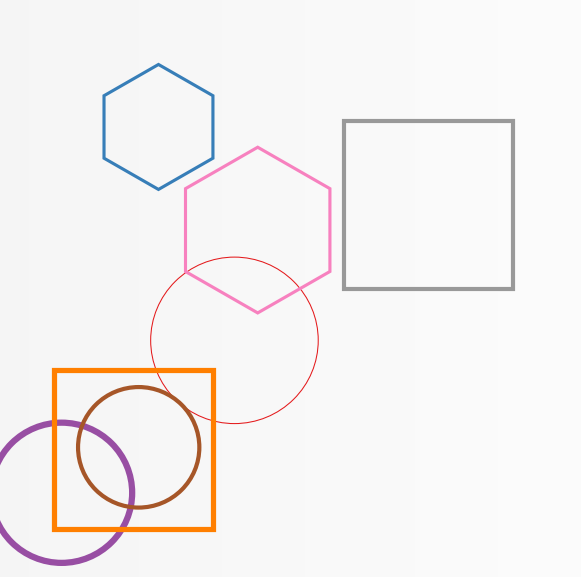[{"shape": "circle", "thickness": 0.5, "radius": 0.72, "center": [0.403, 0.41]}, {"shape": "hexagon", "thickness": 1.5, "radius": 0.54, "center": [0.273, 0.779]}, {"shape": "circle", "thickness": 3, "radius": 0.61, "center": [0.106, 0.146]}, {"shape": "square", "thickness": 2.5, "radius": 0.69, "center": [0.23, 0.22]}, {"shape": "circle", "thickness": 2, "radius": 0.52, "center": [0.239, 0.225]}, {"shape": "hexagon", "thickness": 1.5, "radius": 0.72, "center": [0.443, 0.601]}, {"shape": "square", "thickness": 2, "radius": 0.73, "center": [0.737, 0.644]}]